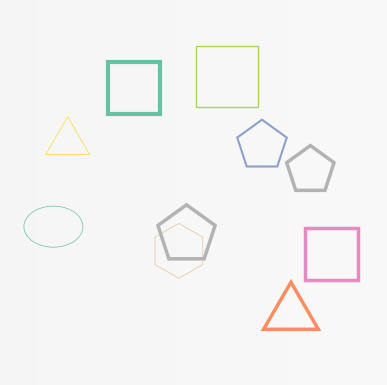[{"shape": "oval", "thickness": 0.5, "radius": 0.38, "center": [0.138, 0.411]}, {"shape": "square", "thickness": 3, "radius": 0.34, "center": [0.347, 0.771]}, {"shape": "triangle", "thickness": 2.5, "radius": 0.41, "center": [0.751, 0.185]}, {"shape": "pentagon", "thickness": 1.5, "radius": 0.34, "center": [0.676, 0.622]}, {"shape": "square", "thickness": 2.5, "radius": 0.34, "center": [0.855, 0.341]}, {"shape": "square", "thickness": 1, "radius": 0.4, "center": [0.585, 0.801]}, {"shape": "triangle", "thickness": 0.5, "radius": 0.33, "center": [0.175, 0.631]}, {"shape": "hexagon", "thickness": 0.5, "radius": 0.36, "center": [0.462, 0.349]}, {"shape": "pentagon", "thickness": 2.5, "radius": 0.39, "center": [0.481, 0.39]}, {"shape": "pentagon", "thickness": 2.5, "radius": 0.32, "center": [0.801, 0.558]}]